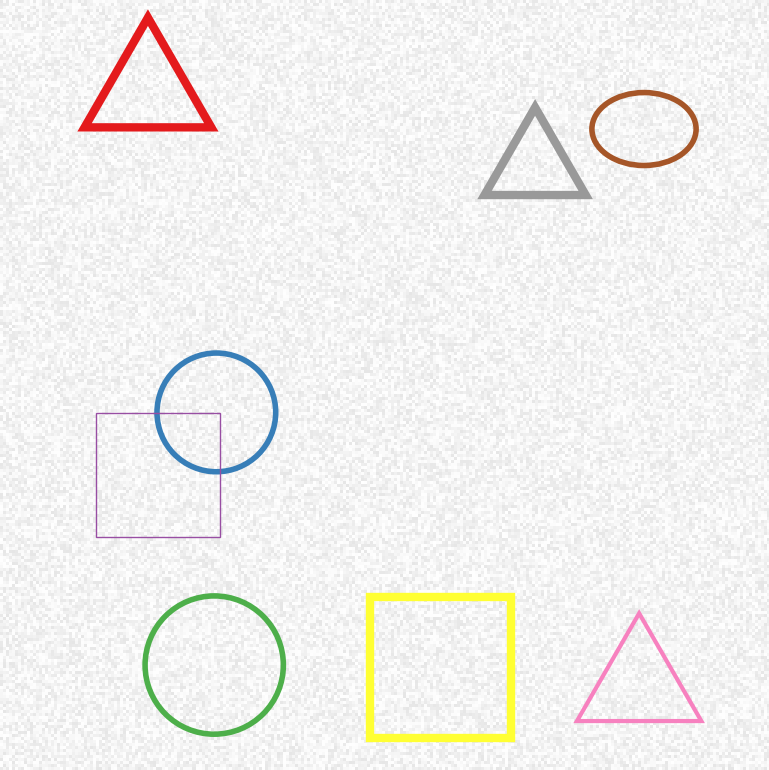[{"shape": "triangle", "thickness": 3, "radius": 0.48, "center": [0.192, 0.882]}, {"shape": "circle", "thickness": 2, "radius": 0.39, "center": [0.281, 0.464]}, {"shape": "circle", "thickness": 2, "radius": 0.45, "center": [0.278, 0.136]}, {"shape": "square", "thickness": 0.5, "radius": 0.4, "center": [0.205, 0.383]}, {"shape": "square", "thickness": 3, "radius": 0.46, "center": [0.572, 0.133]}, {"shape": "oval", "thickness": 2, "radius": 0.34, "center": [0.836, 0.832]}, {"shape": "triangle", "thickness": 1.5, "radius": 0.47, "center": [0.83, 0.11]}, {"shape": "triangle", "thickness": 3, "radius": 0.38, "center": [0.695, 0.785]}]